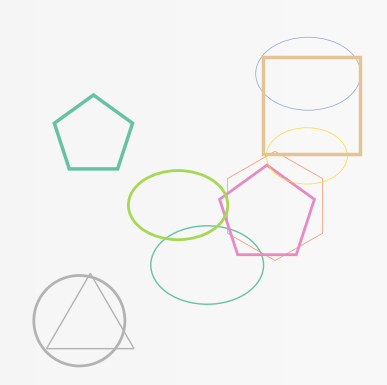[{"shape": "pentagon", "thickness": 2.5, "radius": 0.53, "center": [0.241, 0.647]}, {"shape": "oval", "thickness": 1, "radius": 0.73, "center": [0.535, 0.312]}, {"shape": "hexagon", "thickness": 0.5, "radius": 0.71, "center": [0.71, 0.465]}, {"shape": "oval", "thickness": 0.5, "radius": 0.68, "center": [0.795, 0.809]}, {"shape": "pentagon", "thickness": 2, "radius": 0.64, "center": [0.689, 0.443]}, {"shape": "oval", "thickness": 2, "radius": 0.64, "center": [0.46, 0.467]}, {"shape": "oval", "thickness": 0.5, "radius": 0.52, "center": [0.792, 0.595]}, {"shape": "square", "thickness": 2.5, "radius": 0.63, "center": [0.803, 0.726]}, {"shape": "triangle", "thickness": 1, "radius": 0.65, "center": [0.233, 0.16]}, {"shape": "circle", "thickness": 2, "radius": 0.59, "center": [0.205, 0.167]}]